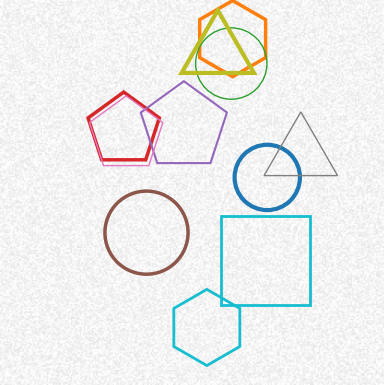[{"shape": "circle", "thickness": 3, "radius": 0.42, "center": [0.694, 0.539]}, {"shape": "hexagon", "thickness": 2.5, "radius": 0.49, "center": [0.604, 0.9]}, {"shape": "circle", "thickness": 1, "radius": 0.46, "center": [0.601, 0.835]}, {"shape": "pentagon", "thickness": 2.5, "radius": 0.49, "center": [0.321, 0.664]}, {"shape": "pentagon", "thickness": 1.5, "radius": 0.59, "center": [0.478, 0.672]}, {"shape": "circle", "thickness": 2.5, "radius": 0.54, "center": [0.381, 0.396]}, {"shape": "pentagon", "thickness": 1, "radius": 0.5, "center": [0.328, 0.651]}, {"shape": "triangle", "thickness": 1, "radius": 0.55, "center": [0.781, 0.599]}, {"shape": "triangle", "thickness": 3, "radius": 0.54, "center": [0.566, 0.865]}, {"shape": "hexagon", "thickness": 2, "radius": 0.49, "center": [0.537, 0.149]}, {"shape": "square", "thickness": 2, "radius": 0.58, "center": [0.689, 0.324]}]